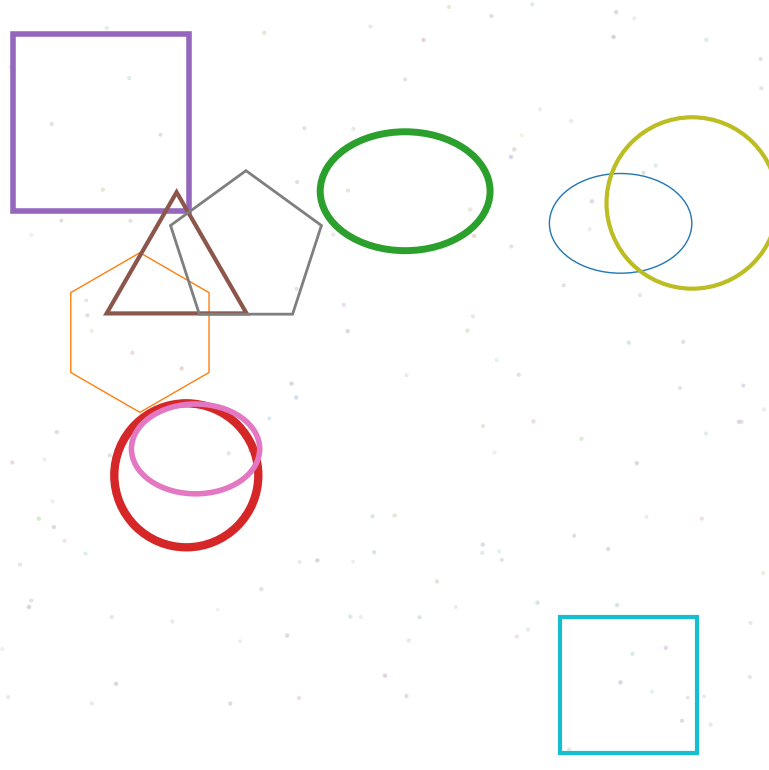[{"shape": "oval", "thickness": 0.5, "radius": 0.46, "center": [0.806, 0.71]}, {"shape": "hexagon", "thickness": 0.5, "radius": 0.52, "center": [0.182, 0.568]}, {"shape": "oval", "thickness": 2.5, "radius": 0.55, "center": [0.526, 0.752]}, {"shape": "circle", "thickness": 3, "radius": 0.47, "center": [0.242, 0.383]}, {"shape": "square", "thickness": 2, "radius": 0.57, "center": [0.131, 0.841]}, {"shape": "triangle", "thickness": 1.5, "radius": 0.52, "center": [0.229, 0.645]}, {"shape": "oval", "thickness": 2, "radius": 0.42, "center": [0.254, 0.417]}, {"shape": "pentagon", "thickness": 1, "radius": 0.52, "center": [0.319, 0.675]}, {"shape": "circle", "thickness": 1.5, "radius": 0.56, "center": [0.899, 0.736]}, {"shape": "square", "thickness": 1.5, "radius": 0.44, "center": [0.816, 0.11]}]